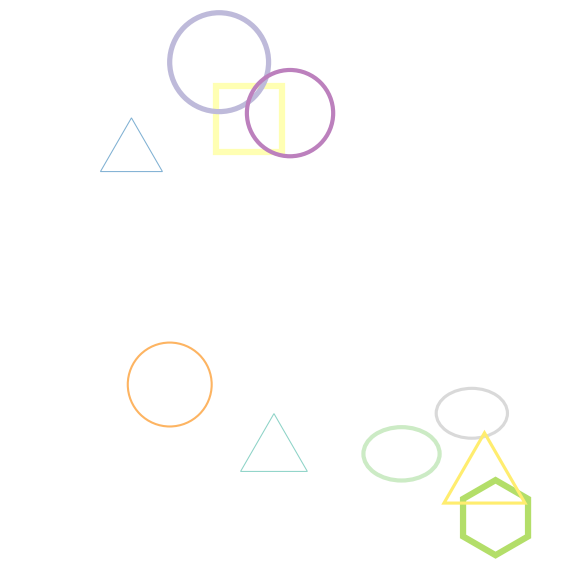[{"shape": "triangle", "thickness": 0.5, "radius": 0.33, "center": [0.474, 0.216]}, {"shape": "square", "thickness": 3, "radius": 0.29, "center": [0.432, 0.793]}, {"shape": "circle", "thickness": 2.5, "radius": 0.43, "center": [0.379, 0.891]}, {"shape": "triangle", "thickness": 0.5, "radius": 0.31, "center": [0.228, 0.733]}, {"shape": "circle", "thickness": 1, "radius": 0.36, "center": [0.294, 0.333]}, {"shape": "hexagon", "thickness": 3, "radius": 0.32, "center": [0.858, 0.103]}, {"shape": "oval", "thickness": 1.5, "radius": 0.31, "center": [0.817, 0.284]}, {"shape": "circle", "thickness": 2, "radius": 0.37, "center": [0.502, 0.803]}, {"shape": "oval", "thickness": 2, "radius": 0.33, "center": [0.695, 0.213]}, {"shape": "triangle", "thickness": 1.5, "radius": 0.41, "center": [0.839, 0.169]}]